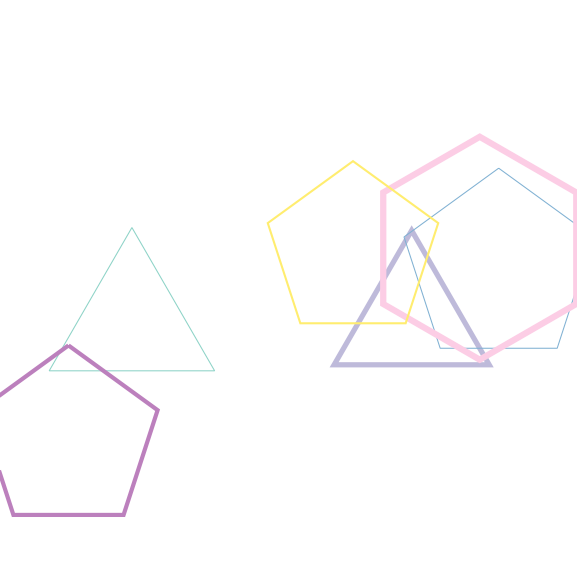[{"shape": "triangle", "thickness": 0.5, "radius": 0.83, "center": [0.228, 0.44]}, {"shape": "triangle", "thickness": 2.5, "radius": 0.78, "center": [0.713, 0.445]}, {"shape": "pentagon", "thickness": 0.5, "radius": 0.86, "center": [0.864, 0.536]}, {"shape": "hexagon", "thickness": 3, "radius": 0.96, "center": [0.831, 0.569]}, {"shape": "pentagon", "thickness": 2, "radius": 0.81, "center": [0.119, 0.239]}, {"shape": "pentagon", "thickness": 1, "radius": 0.78, "center": [0.611, 0.565]}]